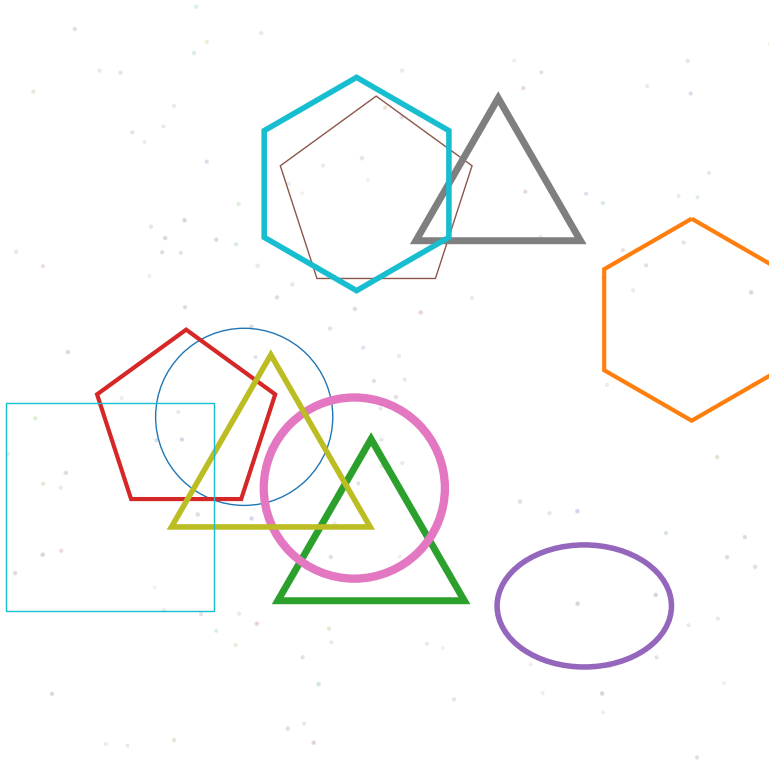[{"shape": "circle", "thickness": 0.5, "radius": 0.58, "center": [0.317, 0.459]}, {"shape": "hexagon", "thickness": 1.5, "radius": 0.66, "center": [0.898, 0.585]}, {"shape": "triangle", "thickness": 2.5, "radius": 0.7, "center": [0.482, 0.29]}, {"shape": "pentagon", "thickness": 1.5, "radius": 0.61, "center": [0.242, 0.45]}, {"shape": "oval", "thickness": 2, "radius": 0.57, "center": [0.759, 0.213]}, {"shape": "pentagon", "thickness": 0.5, "radius": 0.65, "center": [0.489, 0.744]}, {"shape": "circle", "thickness": 3, "radius": 0.59, "center": [0.46, 0.366]}, {"shape": "triangle", "thickness": 2.5, "radius": 0.62, "center": [0.647, 0.749]}, {"shape": "triangle", "thickness": 2, "radius": 0.75, "center": [0.352, 0.39]}, {"shape": "hexagon", "thickness": 2, "radius": 0.69, "center": [0.463, 0.761]}, {"shape": "square", "thickness": 0.5, "radius": 0.67, "center": [0.142, 0.341]}]